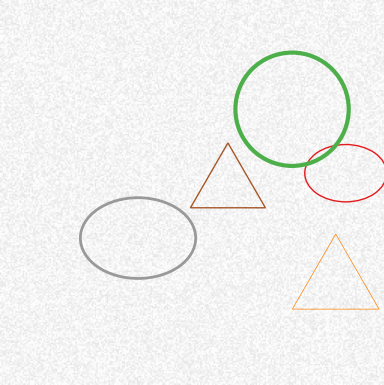[{"shape": "oval", "thickness": 1, "radius": 0.53, "center": [0.898, 0.55]}, {"shape": "circle", "thickness": 3, "radius": 0.74, "center": [0.759, 0.716]}, {"shape": "triangle", "thickness": 0.5, "radius": 0.65, "center": [0.872, 0.262]}, {"shape": "triangle", "thickness": 1, "radius": 0.56, "center": [0.592, 0.516]}, {"shape": "oval", "thickness": 2, "radius": 0.75, "center": [0.359, 0.382]}]